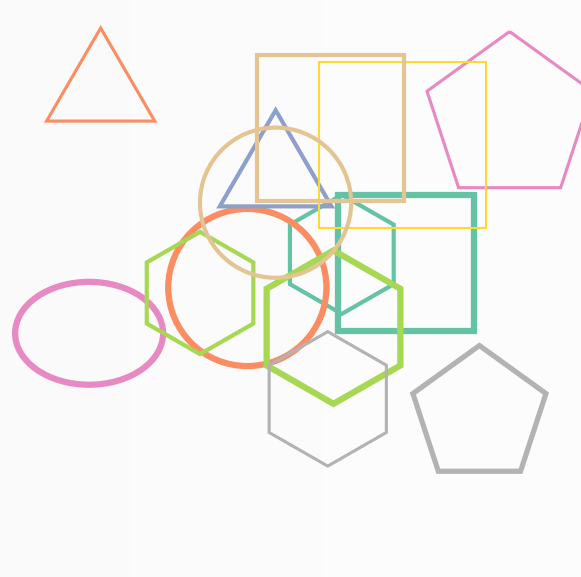[{"shape": "hexagon", "thickness": 2, "radius": 0.52, "center": [0.588, 0.559]}, {"shape": "square", "thickness": 3, "radius": 0.59, "center": [0.698, 0.544]}, {"shape": "circle", "thickness": 3, "radius": 0.68, "center": [0.426, 0.501]}, {"shape": "triangle", "thickness": 1.5, "radius": 0.54, "center": [0.173, 0.843]}, {"shape": "triangle", "thickness": 2, "radius": 0.56, "center": [0.474, 0.697]}, {"shape": "oval", "thickness": 3, "radius": 0.64, "center": [0.153, 0.422]}, {"shape": "pentagon", "thickness": 1.5, "radius": 0.75, "center": [0.877, 0.795]}, {"shape": "hexagon", "thickness": 3, "radius": 0.66, "center": [0.574, 0.433]}, {"shape": "hexagon", "thickness": 2, "radius": 0.53, "center": [0.344, 0.492]}, {"shape": "square", "thickness": 1, "radius": 0.72, "center": [0.692, 0.748]}, {"shape": "square", "thickness": 2, "radius": 0.63, "center": [0.569, 0.778]}, {"shape": "circle", "thickness": 2, "radius": 0.65, "center": [0.474, 0.648]}, {"shape": "hexagon", "thickness": 1.5, "radius": 0.58, "center": [0.564, 0.308]}, {"shape": "pentagon", "thickness": 2.5, "radius": 0.6, "center": [0.825, 0.28]}]